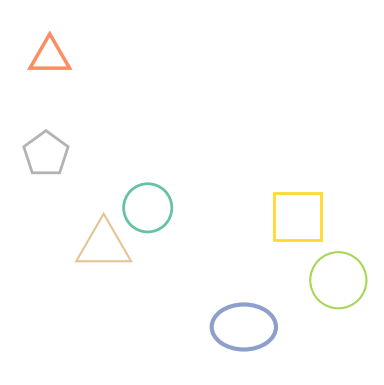[{"shape": "circle", "thickness": 2, "radius": 0.31, "center": [0.384, 0.46]}, {"shape": "triangle", "thickness": 2.5, "radius": 0.3, "center": [0.129, 0.853]}, {"shape": "oval", "thickness": 3, "radius": 0.42, "center": [0.633, 0.151]}, {"shape": "circle", "thickness": 1.5, "radius": 0.36, "center": [0.879, 0.272]}, {"shape": "square", "thickness": 2, "radius": 0.3, "center": [0.773, 0.438]}, {"shape": "triangle", "thickness": 1.5, "radius": 0.41, "center": [0.269, 0.363]}, {"shape": "pentagon", "thickness": 2, "radius": 0.3, "center": [0.119, 0.6]}]